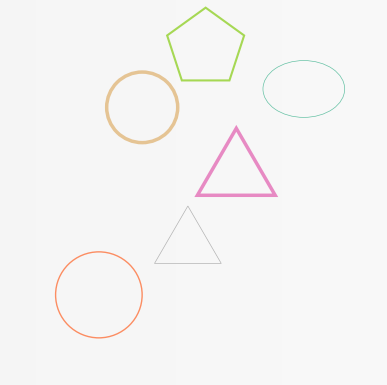[{"shape": "oval", "thickness": 0.5, "radius": 0.53, "center": [0.784, 0.769]}, {"shape": "circle", "thickness": 1, "radius": 0.56, "center": [0.255, 0.234]}, {"shape": "triangle", "thickness": 2.5, "radius": 0.58, "center": [0.61, 0.551]}, {"shape": "pentagon", "thickness": 1.5, "radius": 0.52, "center": [0.531, 0.876]}, {"shape": "circle", "thickness": 2.5, "radius": 0.46, "center": [0.367, 0.721]}, {"shape": "triangle", "thickness": 0.5, "radius": 0.5, "center": [0.485, 0.365]}]